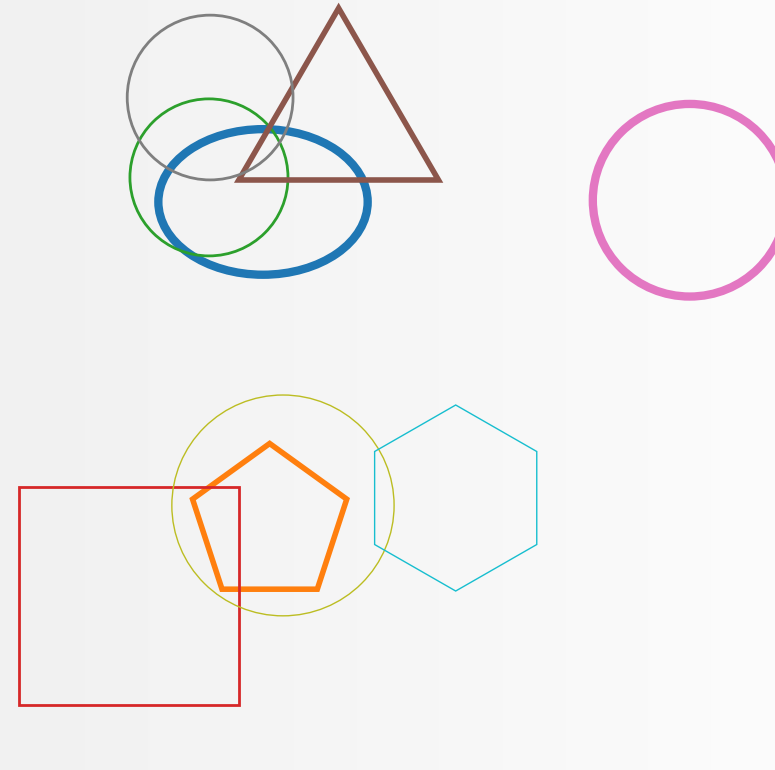[{"shape": "oval", "thickness": 3, "radius": 0.68, "center": [0.339, 0.738]}, {"shape": "pentagon", "thickness": 2, "radius": 0.52, "center": [0.348, 0.319]}, {"shape": "circle", "thickness": 1, "radius": 0.51, "center": [0.27, 0.77]}, {"shape": "square", "thickness": 1, "radius": 0.71, "center": [0.166, 0.226]}, {"shape": "triangle", "thickness": 2, "radius": 0.74, "center": [0.437, 0.841]}, {"shape": "circle", "thickness": 3, "radius": 0.63, "center": [0.89, 0.74]}, {"shape": "circle", "thickness": 1, "radius": 0.53, "center": [0.271, 0.873]}, {"shape": "circle", "thickness": 0.5, "radius": 0.72, "center": [0.365, 0.344]}, {"shape": "hexagon", "thickness": 0.5, "radius": 0.6, "center": [0.588, 0.353]}]